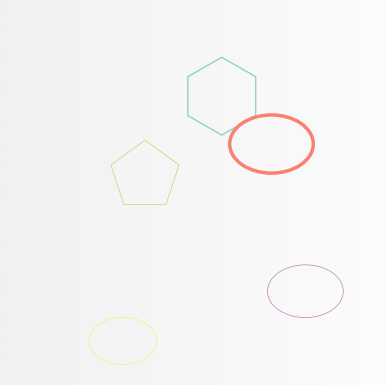[{"shape": "hexagon", "thickness": 1, "radius": 0.51, "center": [0.572, 0.75]}, {"shape": "oval", "thickness": 2.5, "radius": 0.54, "center": [0.701, 0.626]}, {"shape": "pentagon", "thickness": 0.5, "radius": 0.46, "center": [0.374, 0.543]}, {"shape": "oval", "thickness": 0.5, "radius": 0.49, "center": [0.788, 0.244]}, {"shape": "oval", "thickness": 0.5, "radius": 0.44, "center": [0.317, 0.115]}]